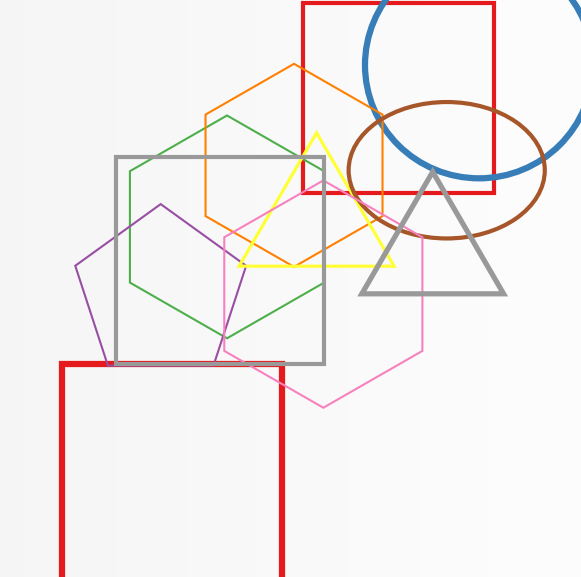[{"shape": "square", "thickness": 3, "radius": 0.95, "center": [0.296, 0.179]}, {"shape": "square", "thickness": 2, "radius": 0.82, "center": [0.685, 0.829]}, {"shape": "circle", "thickness": 3, "radius": 0.98, "center": [0.824, 0.886]}, {"shape": "hexagon", "thickness": 1, "radius": 0.96, "center": [0.391, 0.606]}, {"shape": "pentagon", "thickness": 1, "radius": 0.77, "center": [0.276, 0.491]}, {"shape": "hexagon", "thickness": 1, "radius": 0.88, "center": [0.506, 0.713]}, {"shape": "triangle", "thickness": 1.5, "radius": 0.77, "center": [0.545, 0.615]}, {"shape": "oval", "thickness": 2, "radius": 0.84, "center": [0.769, 0.704]}, {"shape": "hexagon", "thickness": 1, "radius": 0.98, "center": [0.556, 0.49]}, {"shape": "triangle", "thickness": 2.5, "radius": 0.7, "center": [0.744, 0.561]}, {"shape": "square", "thickness": 2, "radius": 0.89, "center": [0.378, 0.548]}]